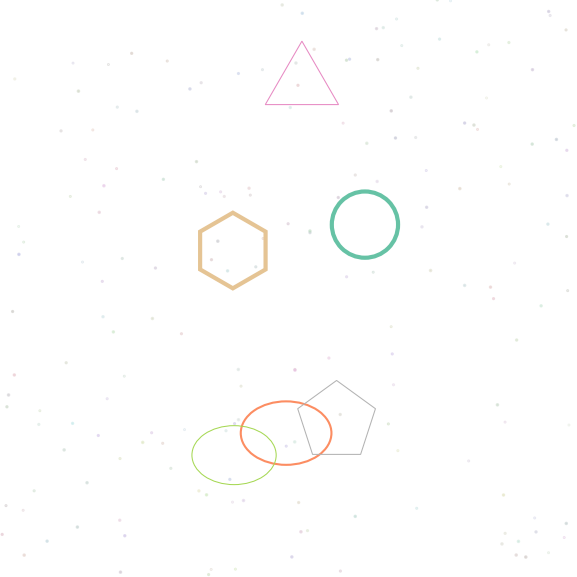[{"shape": "circle", "thickness": 2, "radius": 0.29, "center": [0.632, 0.61]}, {"shape": "oval", "thickness": 1, "radius": 0.39, "center": [0.495, 0.249]}, {"shape": "triangle", "thickness": 0.5, "radius": 0.37, "center": [0.523, 0.855]}, {"shape": "oval", "thickness": 0.5, "radius": 0.36, "center": [0.405, 0.211]}, {"shape": "hexagon", "thickness": 2, "radius": 0.33, "center": [0.403, 0.565]}, {"shape": "pentagon", "thickness": 0.5, "radius": 0.35, "center": [0.583, 0.27]}]